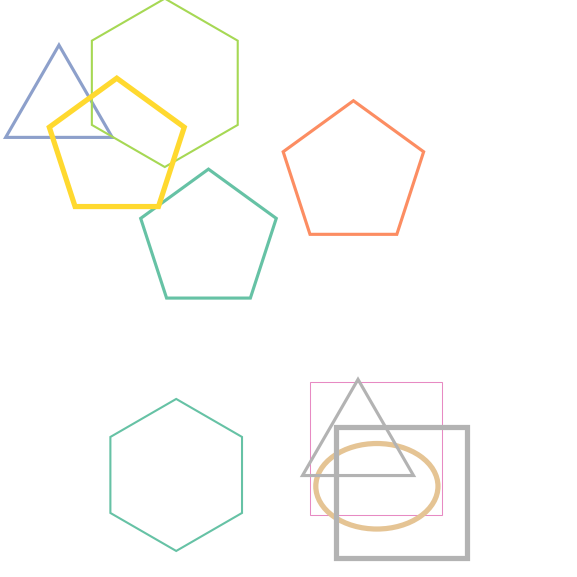[{"shape": "pentagon", "thickness": 1.5, "radius": 0.62, "center": [0.361, 0.583]}, {"shape": "hexagon", "thickness": 1, "radius": 0.66, "center": [0.305, 0.177]}, {"shape": "pentagon", "thickness": 1.5, "radius": 0.64, "center": [0.612, 0.697]}, {"shape": "triangle", "thickness": 1.5, "radius": 0.53, "center": [0.102, 0.815]}, {"shape": "square", "thickness": 0.5, "radius": 0.57, "center": [0.651, 0.222]}, {"shape": "hexagon", "thickness": 1, "radius": 0.73, "center": [0.285, 0.856]}, {"shape": "pentagon", "thickness": 2.5, "radius": 0.61, "center": [0.202, 0.741]}, {"shape": "oval", "thickness": 2.5, "radius": 0.53, "center": [0.653, 0.157]}, {"shape": "triangle", "thickness": 1.5, "radius": 0.55, "center": [0.62, 0.231]}, {"shape": "square", "thickness": 2.5, "radius": 0.57, "center": [0.695, 0.146]}]